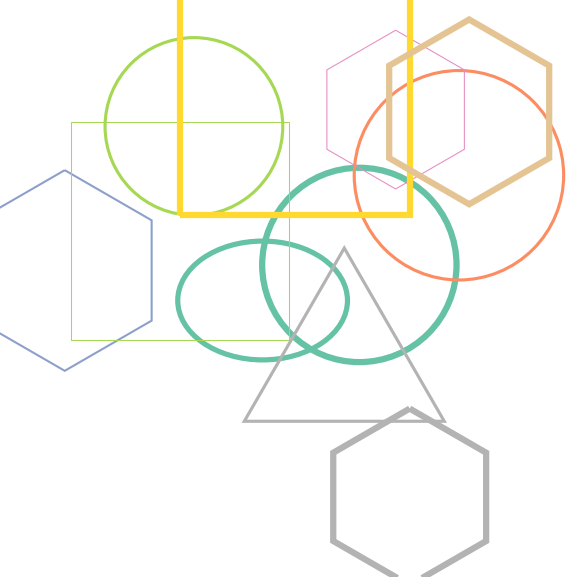[{"shape": "circle", "thickness": 3, "radius": 0.84, "center": [0.622, 0.54]}, {"shape": "oval", "thickness": 2.5, "radius": 0.73, "center": [0.455, 0.479]}, {"shape": "circle", "thickness": 1.5, "radius": 0.91, "center": [0.795, 0.696]}, {"shape": "hexagon", "thickness": 1, "radius": 0.87, "center": [0.112, 0.531]}, {"shape": "hexagon", "thickness": 0.5, "radius": 0.69, "center": [0.685, 0.809]}, {"shape": "circle", "thickness": 1.5, "radius": 0.77, "center": [0.336, 0.78]}, {"shape": "square", "thickness": 0.5, "radius": 0.95, "center": [0.311, 0.599]}, {"shape": "square", "thickness": 3, "radius": 1.0, "center": [0.511, 0.826]}, {"shape": "hexagon", "thickness": 3, "radius": 0.8, "center": [0.812, 0.805]}, {"shape": "triangle", "thickness": 1.5, "radius": 1.0, "center": [0.596, 0.37]}, {"shape": "hexagon", "thickness": 3, "radius": 0.76, "center": [0.709, 0.139]}]